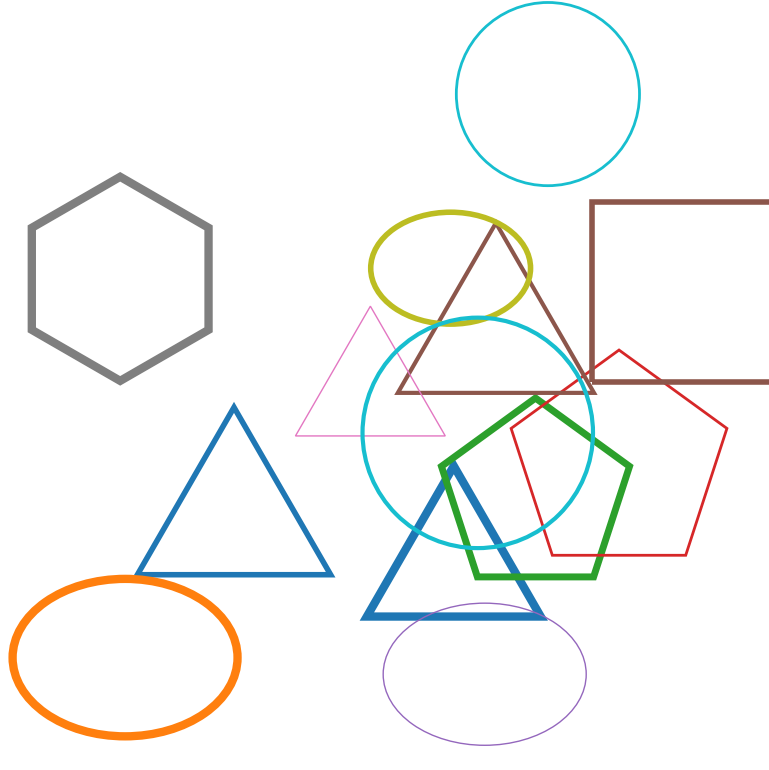[{"shape": "triangle", "thickness": 3, "radius": 0.65, "center": [0.589, 0.264]}, {"shape": "triangle", "thickness": 2, "radius": 0.72, "center": [0.304, 0.326]}, {"shape": "oval", "thickness": 3, "radius": 0.73, "center": [0.162, 0.146]}, {"shape": "pentagon", "thickness": 2.5, "radius": 0.64, "center": [0.695, 0.355]}, {"shape": "pentagon", "thickness": 1, "radius": 0.74, "center": [0.804, 0.398]}, {"shape": "oval", "thickness": 0.5, "radius": 0.66, "center": [0.629, 0.124]}, {"shape": "square", "thickness": 2, "radius": 0.58, "center": [0.885, 0.621]}, {"shape": "triangle", "thickness": 1.5, "radius": 0.74, "center": [0.644, 0.563]}, {"shape": "triangle", "thickness": 0.5, "radius": 0.56, "center": [0.481, 0.49]}, {"shape": "hexagon", "thickness": 3, "radius": 0.66, "center": [0.156, 0.638]}, {"shape": "oval", "thickness": 2, "radius": 0.52, "center": [0.585, 0.652]}, {"shape": "circle", "thickness": 1.5, "radius": 0.75, "center": [0.62, 0.438]}, {"shape": "circle", "thickness": 1, "radius": 0.59, "center": [0.712, 0.878]}]